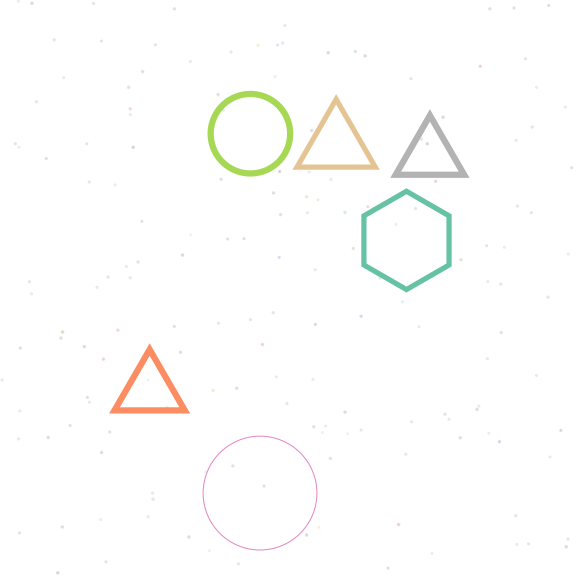[{"shape": "hexagon", "thickness": 2.5, "radius": 0.43, "center": [0.704, 0.583]}, {"shape": "triangle", "thickness": 3, "radius": 0.35, "center": [0.259, 0.324]}, {"shape": "circle", "thickness": 0.5, "radius": 0.49, "center": [0.45, 0.145]}, {"shape": "circle", "thickness": 3, "radius": 0.34, "center": [0.434, 0.768]}, {"shape": "triangle", "thickness": 2.5, "radius": 0.39, "center": [0.582, 0.749]}, {"shape": "triangle", "thickness": 3, "radius": 0.34, "center": [0.744, 0.731]}]